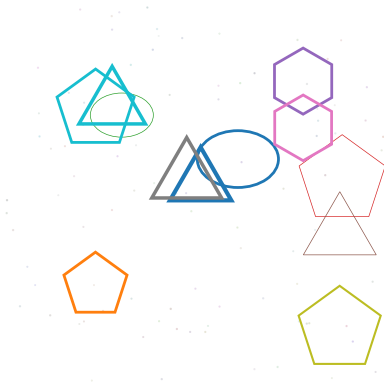[{"shape": "triangle", "thickness": 3, "radius": 0.46, "center": [0.521, 0.526]}, {"shape": "oval", "thickness": 2, "radius": 0.53, "center": [0.618, 0.587]}, {"shape": "pentagon", "thickness": 2, "radius": 0.43, "center": [0.248, 0.259]}, {"shape": "oval", "thickness": 0.5, "radius": 0.41, "center": [0.316, 0.701]}, {"shape": "pentagon", "thickness": 0.5, "radius": 0.59, "center": [0.889, 0.533]}, {"shape": "hexagon", "thickness": 2, "radius": 0.43, "center": [0.787, 0.789]}, {"shape": "triangle", "thickness": 0.5, "radius": 0.55, "center": [0.883, 0.393]}, {"shape": "hexagon", "thickness": 2, "radius": 0.43, "center": [0.787, 0.668]}, {"shape": "triangle", "thickness": 2.5, "radius": 0.52, "center": [0.485, 0.538]}, {"shape": "pentagon", "thickness": 1.5, "radius": 0.56, "center": [0.882, 0.145]}, {"shape": "pentagon", "thickness": 2, "radius": 0.53, "center": [0.248, 0.715]}, {"shape": "triangle", "thickness": 2.5, "radius": 0.5, "center": [0.291, 0.728]}]